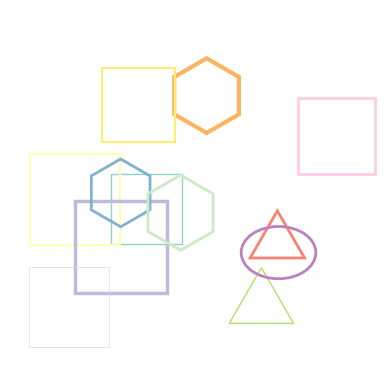[{"shape": "square", "thickness": 1, "radius": 0.46, "center": [0.381, 0.457]}, {"shape": "square", "thickness": 1.5, "radius": 0.59, "center": [0.195, 0.481]}, {"shape": "square", "thickness": 2.5, "radius": 0.6, "center": [0.315, 0.359]}, {"shape": "triangle", "thickness": 2, "radius": 0.41, "center": [0.72, 0.371]}, {"shape": "hexagon", "thickness": 2, "radius": 0.44, "center": [0.313, 0.499]}, {"shape": "hexagon", "thickness": 3, "radius": 0.48, "center": [0.537, 0.752]}, {"shape": "triangle", "thickness": 1, "radius": 0.48, "center": [0.679, 0.208]}, {"shape": "square", "thickness": 2, "radius": 0.5, "center": [0.873, 0.646]}, {"shape": "square", "thickness": 0.5, "radius": 0.52, "center": [0.178, 0.202]}, {"shape": "oval", "thickness": 2, "radius": 0.48, "center": [0.723, 0.344]}, {"shape": "hexagon", "thickness": 2, "radius": 0.49, "center": [0.469, 0.448]}, {"shape": "square", "thickness": 1.5, "radius": 0.48, "center": [0.359, 0.728]}]